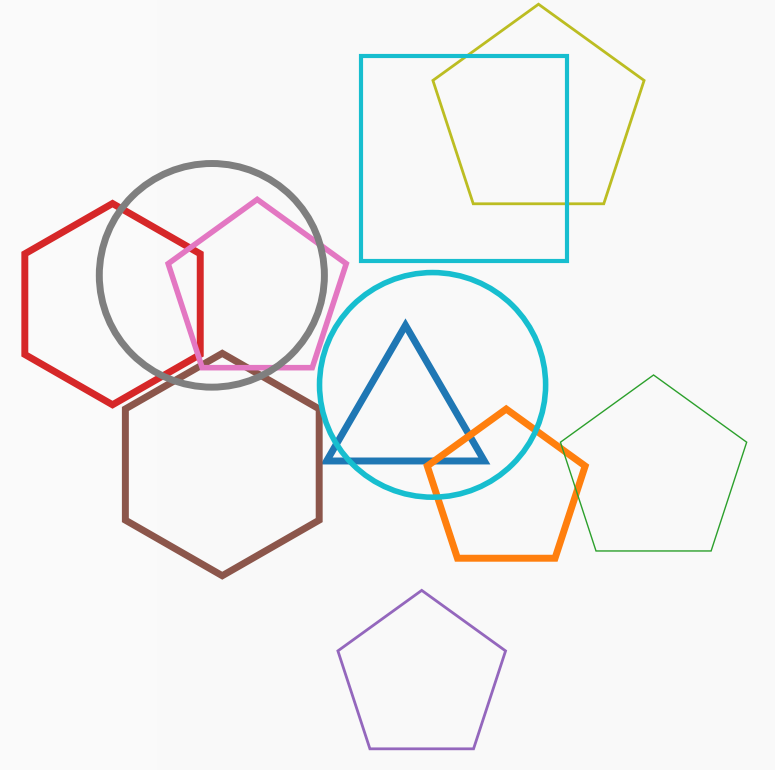[{"shape": "triangle", "thickness": 2.5, "radius": 0.59, "center": [0.523, 0.46]}, {"shape": "pentagon", "thickness": 2.5, "radius": 0.54, "center": [0.653, 0.362]}, {"shape": "pentagon", "thickness": 0.5, "radius": 0.63, "center": [0.843, 0.387]}, {"shape": "hexagon", "thickness": 2.5, "radius": 0.65, "center": [0.145, 0.605]}, {"shape": "pentagon", "thickness": 1, "radius": 0.57, "center": [0.544, 0.12]}, {"shape": "hexagon", "thickness": 2.5, "radius": 0.72, "center": [0.287, 0.397]}, {"shape": "pentagon", "thickness": 2, "radius": 0.6, "center": [0.332, 0.62]}, {"shape": "circle", "thickness": 2.5, "radius": 0.73, "center": [0.273, 0.642]}, {"shape": "pentagon", "thickness": 1, "radius": 0.72, "center": [0.695, 0.851]}, {"shape": "circle", "thickness": 2, "radius": 0.73, "center": [0.558, 0.5]}, {"shape": "square", "thickness": 1.5, "radius": 0.67, "center": [0.599, 0.794]}]